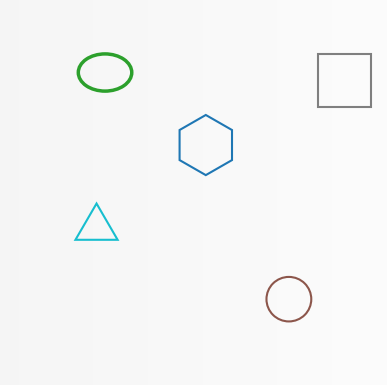[{"shape": "hexagon", "thickness": 1.5, "radius": 0.39, "center": [0.531, 0.623]}, {"shape": "oval", "thickness": 2.5, "radius": 0.34, "center": [0.271, 0.812]}, {"shape": "circle", "thickness": 1.5, "radius": 0.29, "center": [0.745, 0.223]}, {"shape": "square", "thickness": 1.5, "radius": 0.34, "center": [0.889, 0.79]}, {"shape": "triangle", "thickness": 1.5, "radius": 0.31, "center": [0.249, 0.409]}]